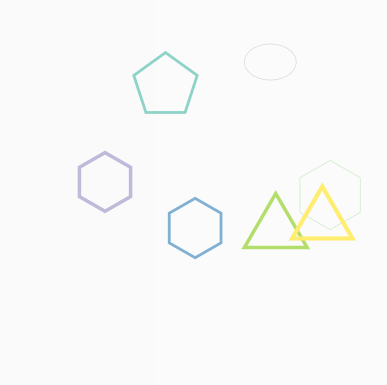[{"shape": "pentagon", "thickness": 2, "radius": 0.43, "center": [0.427, 0.777]}, {"shape": "hexagon", "thickness": 2.5, "radius": 0.38, "center": [0.271, 0.527]}, {"shape": "hexagon", "thickness": 2, "radius": 0.39, "center": [0.504, 0.408]}, {"shape": "triangle", "thickness": 2.5, "radius": 0.47, "center": [0.712, 0.404]}, {"shape": "oval", "thickness": 0.5, "radius": 0.33, "center": [0.698, 0.839]}, {"shape": "hexagon", "thickness": 0.5, "radius": 0.45, "center": [0.852, 0.493]}, {"shape": "triangle", "thickness": 3, "radius": 0.45, "center": [0.832, 0.426]}]